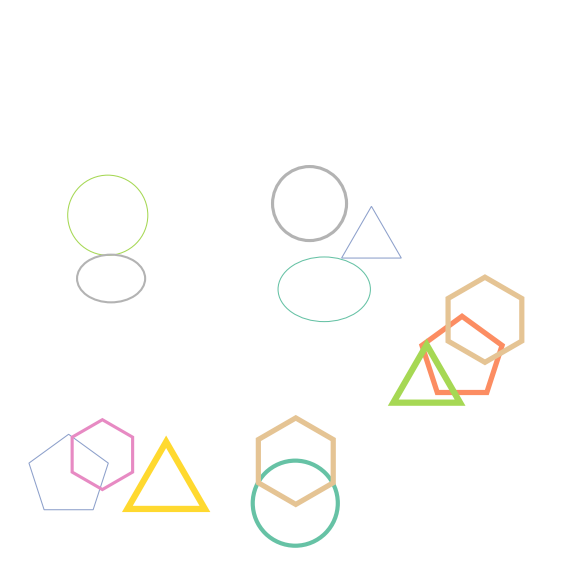[{"shape": "circle", "thickness": 2, "radius": 0.37, "center": [0.511, 0.128]}, {"shape": "oval", "thickness": 0.5, "radius": 0.4, "center": [0.561, 0.498]}, {"shape": "pentagon", "thickness": 2.5, "radius": 0.36, "center": [0.8, 0.379]}, {"shape": "triangle", "thickness": 0.5, "radius": 0.3, "center": [0.643, 0.582]}, {"shape": "pentagon", "thickness": 0.5, "radius": 0.36, "center": [0.119, 0.175]}, {"shape": "hexagon", "thickness": 1.5, "radius": 0.3, "center": [0.177, 0.212]}, {"shape": "circle", "thickness": 0.5, "radius": 0.35, "center": [0.187, 0.626]}, {"shape": "triangle", "thickness": 3, "radius": 0.33, "center": [0.739, 0.335]}, {"shape": "triangle", "thickness": 3, "radius": 0.39, "center": [0.288, 0.157]}, {"shape": "hexagon", "thickness": 2.5, "radius": 0.37, "center": [0.84, 0.445]}, {"shape": "hexagon", "thickness": 2.5, "radius": 0.37, "center": [0.512, 0.201]}, {"shape": "oval", "thickness": 1, "radius": 0.29, "center": [0.192, 0.517]}, {"shape": "circle", "thickness": 1.5, "radius": 0.32, "center": [0.536, 0.647]}]